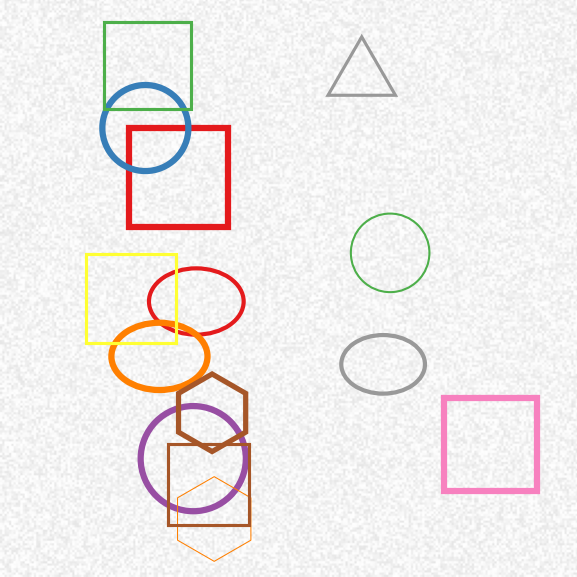[{"shape": "square", "thickness": 3, "radius": 0.43, "center": [0.309, 0.692]}, {"shape": "oval", "thickness": 2, "radius": 0.41, "center": [0.34, 0.477]}, {"shape": "circle", "thickness": 3, "radius": 0.37, "center": [0.252, 0.777]}, {"shape": "circle", "thickness": 1, "radius": 0.34, "center": [0.676, 0.561]}, {"shape": "square", "thickness": 1.5, "radius": 0.38, "center": [0.256, 0.886]}, {"shape": "circle", "thickness": 3, "radius": 0.46, "center": [0.335, 0.205]}, {"shape": "hexagon", "thickness": 0.5, "radius": 0.37, "center": [0.371, 0.1]}, {"shape": "oval", "thickness": 3, "radius": 0.42, "center": [0.276, 0.382]}, {"shape": "square", "thickness": 1.5, "radius": 0.39, "center": [0.227, 0.482]}, {"shape": "square", "thickness": 1.5, "radius": 0.35, "center": [0.362, 0.16]}, {"shape": "hexagon", "thickness": 2.5, "radius": 0.34, "center": [0.367, 0.284]}, {"shape": "square", "thickness": 3, "radius": 0.4, "center": [0.849, 0.23]}, {"shape": "oval", "thickness": 2, "radius": 0.36, "center": [0.663, 0.368]}, {"shape": "triangle", "thickness": 1.5, "radius": 0.34, "center": [0.626, 0.868]}]